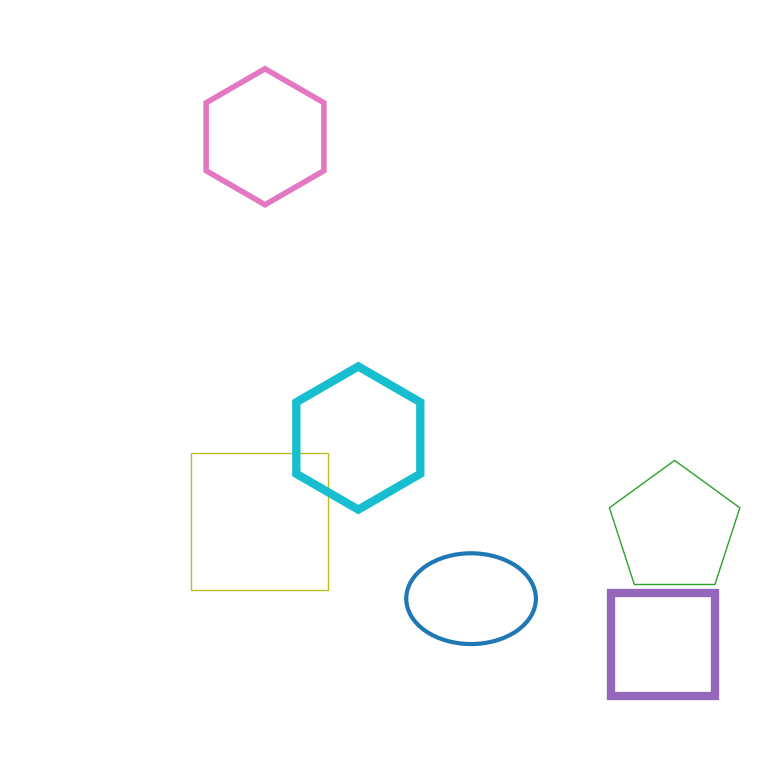[{"shape": "oval", "thickness": 1.5, "radius": 0.42, "center": [0.612, 0.223]}, {"shape": "pentagon", "thickness": 0.5, "radius": 0.45, "center": [0.876, 0.313]}, {"shape": "square", "thickness": 3, "radius": 0.34, "center": [0.861, 0.163]}, {"shape": "hexagon", "thickness": 2, "radius": 0.44, "center": [0.344, 0.822]}, {"shape": "square", "thickness": 0.5, "radius": 0.44, "center": [0.337, 0.323]}, {"shape": "hexagon", "thickness": 3, "radius": 0.46, "center": [0.465, 0.431]}]